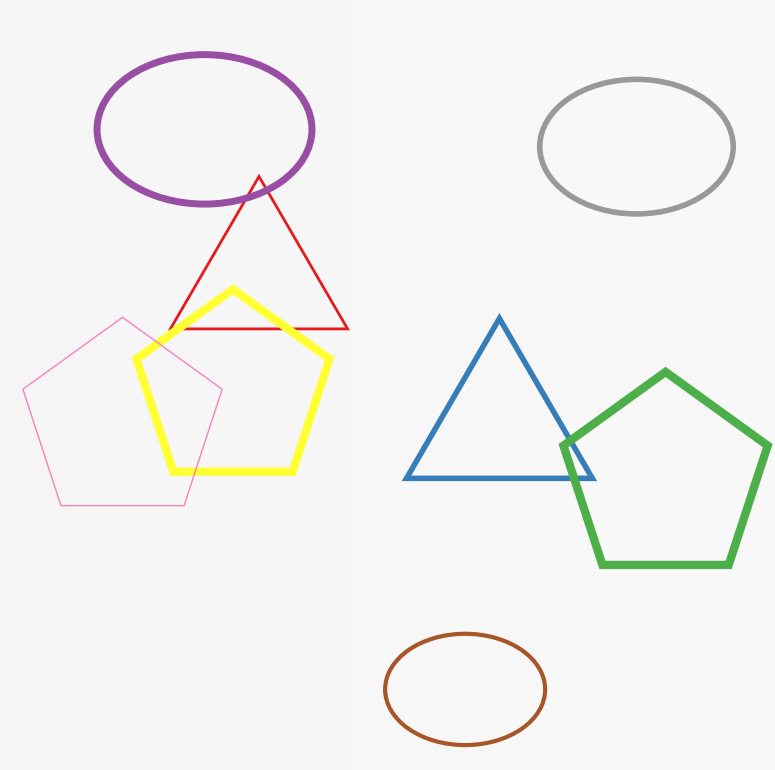[{"shape": "triangle", "thickness": 1, "radius": 0.66, "center": [0.334, 0.639]}, {"shape": "triangle", "thickness": 2, "radius": 0.69, "center": [0.644, 0.448]}, {"shape": "pentagon", "thickness": 3, "radius": 0.69, "center": [0.859, 0.378]}, {"shape": "oval", "thickness": 2.5, "radius": 0.69, "center": [0.264, 0.832]}, {"shape": "pentagon", "thickness": 3, "radius": 0.65, "center": [0.301, 0.493]}, {"shape": "oval", "thickness": 1.5, "radius": 0.52, "center": [0.6, 0.105]}, {"shape": "pentagon", "thickness": 0.5, "radius": 0.68, "center": [0.158, 0.453]}, {"shape": "oval", "thickness": 2, "radius": 0.62, "center": [0.821, 0.81]}]